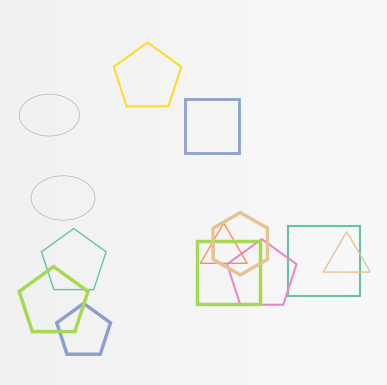[{"shape": "pentagon", "thickness": 1, "radius": 0.44, "center": [0.19, 0.319]}, {"shape": "square", "thickness": 1.5, "radius": 0.46, "center": [0.836, 0.322]}, {"shape": "triangle", "thickness": 1, "radius": 0.35, "center": [0.577, 0.351]}, {"shape": "pentagon", "thickness": 2.5, "radius": 0.36, "center": [0.216, 0.139]}, {"shape": "square", "thickness": 2, "radius": 0.35, "center": [0.547, 0.672]}, {"shape": "pentagon", "thickness": 1.5, "radius": 0.47, "center": [0.676, 0.285]}, {"shape": "square", "thickness": 2.5, "radius": 0.41, "center": [0.589, 0.292]}, {"shape": "pentagon", "thickness": 2.5, "radius": 0.47, "center": [0.138, 0.214]}, {"shape": "pentagon", "thickness": 1.5, "radius": 0.46, "center": [0.381, 0.798]}, {"shape": "hexagon", "thickness": 2.5, "radius": 0.4, "center": [0.62, 0.367]}, {"shape": "triangle", "thickness": 1, "radius": 0.35, "center": [0.895, 0.328]}, {"shape": "oval", "thickness": 0.5, "radius": 0.41, "center": [0.163, 0.486]}, {"shape": "oval", "thickness": 0.5, "radius": 0.39, "center": [0.127, 0.701]}]